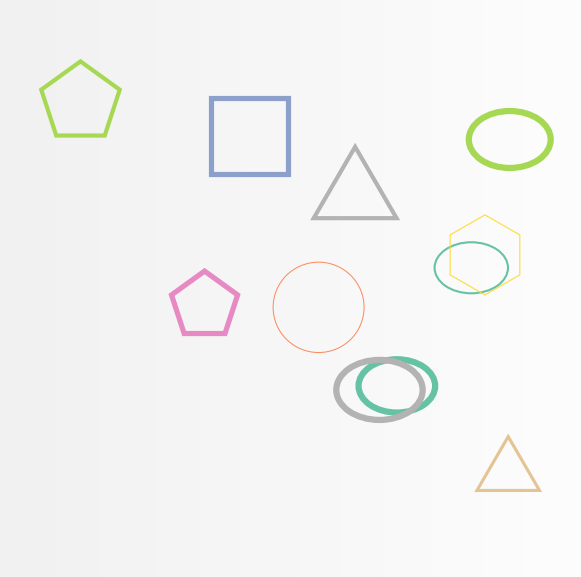[{"shape": "oval", "thickness": 3, "radius": 0.33, "center": [0.683, 0.331]}, {"shape": "oval", "thickness": 1, "radius": 0.32, "center": [0.811, 0.535]}, {"shape": "circle", "thickness": 0.5, "radius": 0.39, "center": [0.548, 0.467]}, {"shape": "square", "thickness": 2.5, "radius": 0.33, "center": [0.429, 0.763]}, {"shape": "pentagon", "thickness": 2.5, "radius": 0.3, "center": [0.352, 0.47]}, {"shape": "pentagon", "thickness": 2, "radius": 0.35, "center": [0.138, 0.822]}, {"shape": "oval", "thickness": 3, "radius": 0.35, "center": [0.877, 0.758]}, {"shape": "hexagon", "thickness": 0.5, "radius": 0.35, "center": [0.834, 0.558]}, {"shape": "triangle", "thickness": 1.5, "radius": 0.31, "center": [0.874, 0.181]}, {"shape": "triangle", "thickness": 2, "radius": 0.41, "center": [0.611, 0.663]}, {"shape": "oval", "thickness": 3, "radius": 0.37, "center": [0.653, 0.324]}]